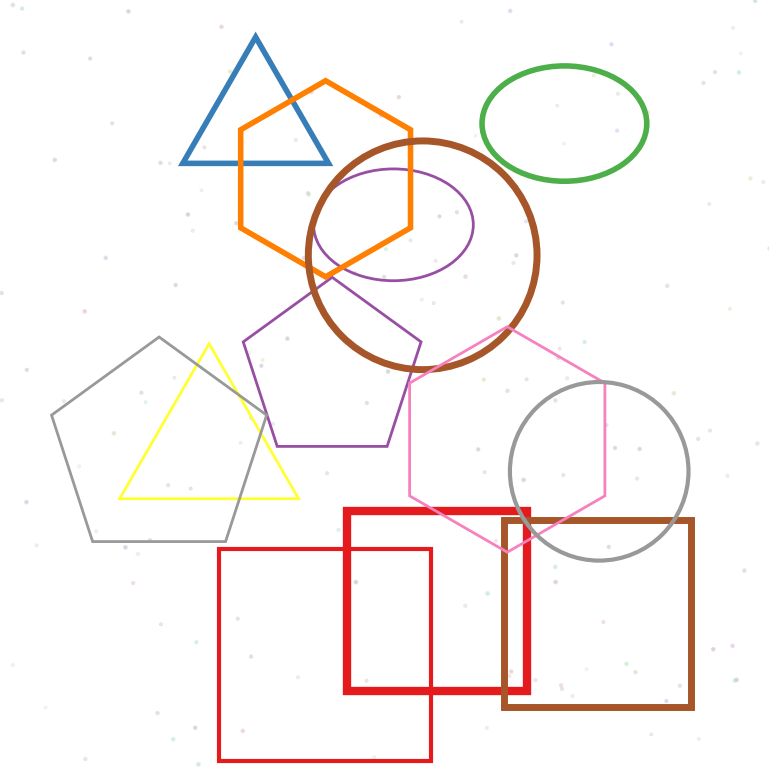[{"shape": "square", "thickness": 3, "radius": 0.58, "center": [0.567, 0.219]}, {"shape": "square", "thickness": 1.5, "radius": 0.69, "center": [0.422, 0.149]}, {"shape": "triangle", "thickness": 2, "radius": 0.55, "center": [0.332, 0.842]}, {"shape": "oval", "thickness": 2, "radius": 0.53, "center": [0.733, 0.84]}, {"shape": "pentagon", "thickness": 1, "radius": 0.61, "center": [0.431, 0.518]}, {"shape": "oval", "thickness": 1, "radius": 0.52, "center": [0.511, 0.708]}, {"shape": "hexagon", "thickness": 2, "radius": 0.64, "center": [0.423, 0.768]}, {"shape": "triangle", "thickness": 1, "radius": 0.67, "center": [0.272, 0.419]}, {"shape": "circle", "thickness": 2.5, "radius": 0.74, "center": [0.549, 0.668]}, {"shape": "square", "thickness": 2.5, "radius": 0.61, "center": [0.776, 0.203]}, {"shape": "hexagon", "thickness": 1, "radius": 0.73, "center": [0.659, 0.429]}, {"shape": "pentagon", "thickness": 1, "radius": 0.73, "center": [0.207, 0.415]}, {"shape": "circle", "thickness": 1.5, "radius": 0.58, "center": [0.778, 0.388]}]